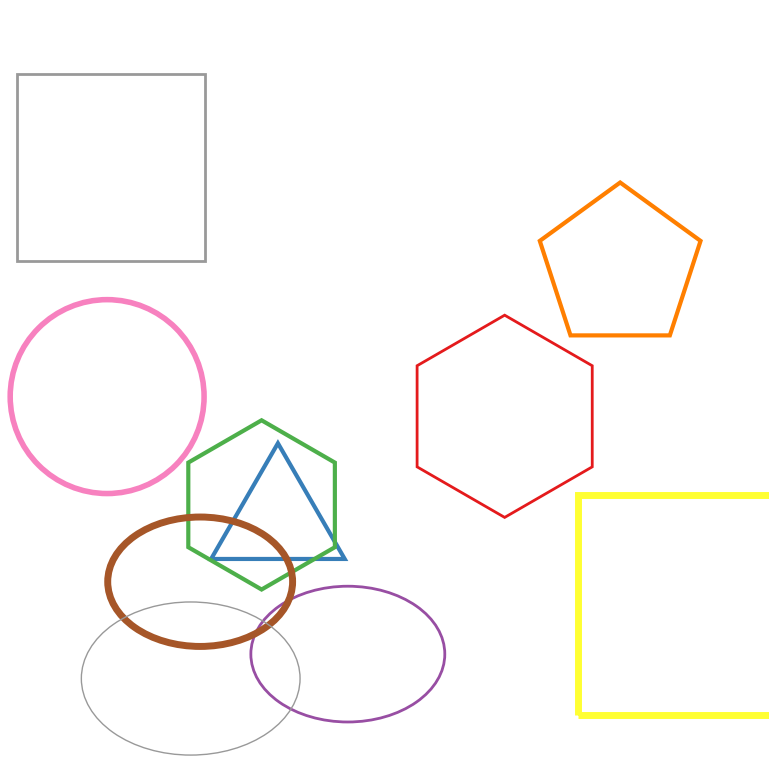[{"shape": "hexagon", "thickness": 1, "radius": 0.66, "center": [0.655, 0.459]}, {"shape": "triangle", "thickness": 1.5, "radius": 0.5, "center": [0.361, 0.324]}, {"shape": "hexagon", "thickness": 1.5, "radius": 0.55, "center": [0.34, 0.344]}, {"shape": "oval", "thickness": 1, "radius": 0.63, "center": [0.452, 0.151]}, {"shape": "pentagon", "thickness": 1.5, "radius": 0.55, "center": [0.805, 0.653]}, {"shape": "square", "thickness": 2.5, "radius": 0.72, "center": [0.894, 0.214]}, {"shape": "oval", "thickness": 2.5, "radius": 0.6, "center": [0.26, 0.245]}, {"shape": "circle", "thickness": 2, "radius": 0.63, "center": [0.139, 0.485]}, {"shape": "square", "thickness": 1, "radius": 0.61, "center": [0.144, 0.783]}, {"shape": "oval", "thickness": 0.5, "radius": 0.71, "center": [0.248, 0.119]}]